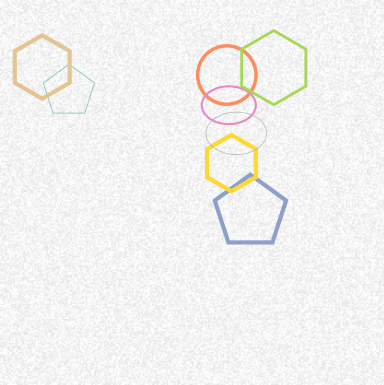[{"shape": "pentagon", "thickness": 0.5, "radius": 0.35, "center": [0.179, 0.763]}, {"shape": "circle", "thickness": 2.5, "radius": 0.38, "center": [0.589, 0.805]}, {"shape": "pentagon", "thickness": 3, "radius": 0.49, "center": [0.65, 0.449]}, {"shape": "oval", "thickness": 1.5, "radius": 0.35, "center": [0.594, 0.727]}, {"shape": "hexagon", "thickness": 2, "radius": 0.48, "center": [0.711, 0.824]}, {"shape": "hexagon", "thickness": 3, "radius": 0.37, "center": [0.601, 0.576]}, {"shape": "hexagon", "thickness": 3, "radius": 0.41, "center": [0.11, 0.826]}, {"shape": "oval", "thickness": 0.5, "radius": 0.39, "center": [0.614, 0.654]}]